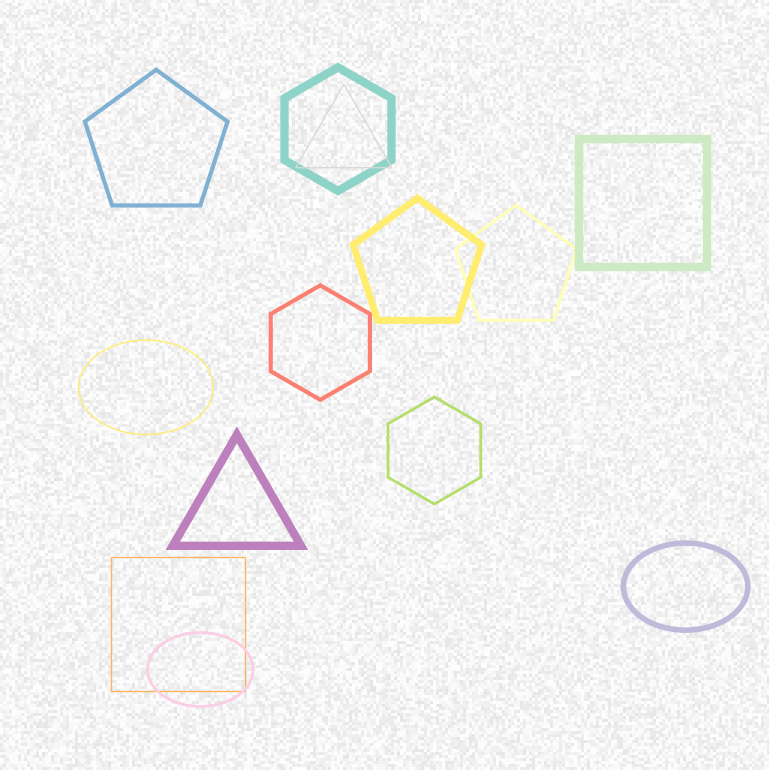[{"shape": "hexagon", "thickness": 3, "radius": 0.4, "center": [0.439, 0.832]}, {"shape": "pentagon", "thickness": 1, "radius": 0.41, "center": [0.67, 0.651]}, {"shape": "oval", "thickness": 2, "radius": 0.4, "center": [0.89, 0.238]}, {"shape": "hexagon", "thickness": 1.5, "radius": 0.37, "center": [0.416, 0.555]}, {"shape": "pentagon", "thickness": 1.5, "radius": 0.49, "center": [0.203, 0.812]}, {"shape": "square", "thickness": 0.5, "radius": 0.43, "center": [0.231, 0.19]}, {"shape": "hexagon", "thickness": 1, "radius": 0.35, "center": [0.564, 0.415]}, {"shape": "oval", "thickness": 1, "radius": 0.34, "center": [0.26, 0.131]}, {"shape": "triangle", "thickness": 0.5, "radius": 0.36, "center": [0.447, 0.818]}, {"shape": "triangle", "thickness": 3, "radius": 0.48, "center": [0.308, 0.339]}, {"shape": "square", "thickness": 3, "radius": 0.42, "center": [0.835, 0.737]}, {"shape": "pentagon", "thickness": 2.5, "radius": 0.44, "center": [0.542, 0.655]}, {"shape": "oval", "thickness": 0.5, "radius": 0.44, "center": [0.19, 0.497]}]